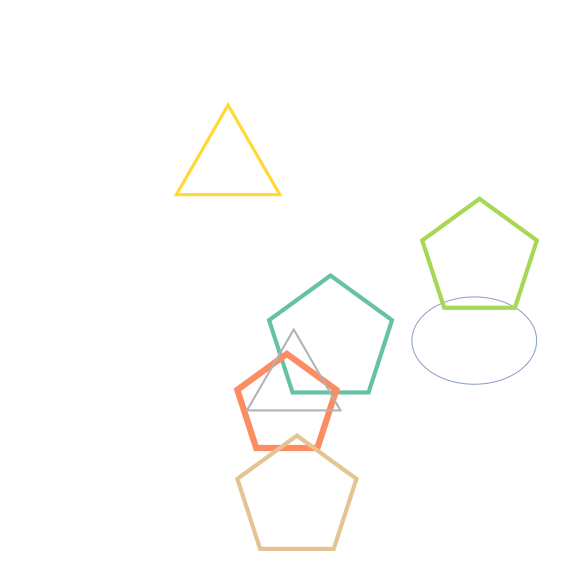[{"shape": "pentagon", "thickness": 2, "radius": 0.56, "center": [0.572, 0.41]}, {"shape": "pentagon", "thickness": 3, "radius": 0.45, "center": [0.497, 0.296]}, {"shape": "oval", "thickness": 0.5, "radius": 0.54, "center": [0.821, 0.409]}, {"shape": "pentagon", "thickness": 2, "radius": 0.52, "center": [0.83, 0.551]}, {"shape": "triangle", "thickness": 1.5, "radius": 0.52, "center": [0.395, 0.714]}, {"shape": "pentagon", "thickness": 2, "radius": 0.54, "center": [0.514, 0.136]}, {"shape": "triangle", "thickness": 1, "radius": 0.47, "center": [0.509, 0.335]}]